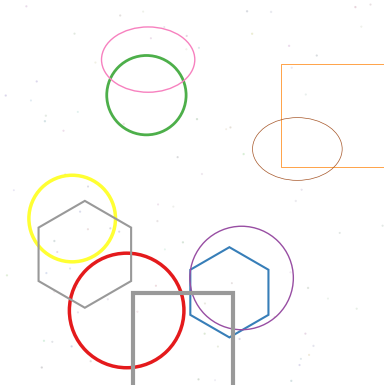[{"shape": "circle", "thickness": 2.5, "radius": 0.74, "center": [0.329, 0.194]}, {"shape": "hexagon", "thickness": 1.5, "radius": 0.59, "center": [0.596, 0.241]}, {"shape": "circle", "thickness": 2, "radius": 0.52, "center": [0.38, 0.753]}, {"shape": "circle", "thickness": 1, "radius": 0.67, "center": [0.628, 0.278]}, {"shape": "square", "thickness": 0.5, "radius": 0.67, "center": [0.863, 0.701]}, {"shape": "circle", "thickness": 2.5, "radius": 0.56, "center": [0.188, 0.432]}, {"shape": "oval", "thickness": 0.5, "radius": 0.58, "center": [0.772, 0.613]}, {"shape": "oval", "thickness": 1, "radius": 0.61, "center": [0.385, 0.845]}, {"shape": "square", "thickness": 3, "radius": 0.65, "center": [0.476, 0.109]}, {"shape": "hexagon", "thickness": 1.5, "radius": 0.69, "center": [0.22, 0.339]}]